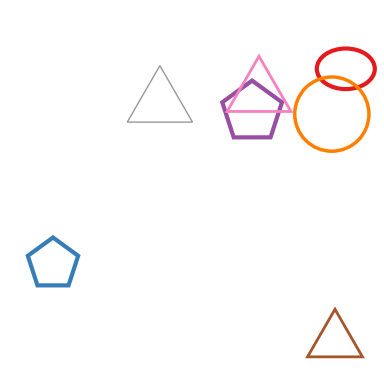[{"shape": "oval", "thickness": 3, "radius": 0.38, "center": [0.898, 0.821]}, {"shape": "pentagon", "thickness": 3, "radius": 0.34, "center": [0.138, 0.314]}, {"shape": "pentagon", "thickness": 3, "radius": 0.41, "center": [0.655, 0.709]}, {"shape": "circle", "thickness": 2.5, "radius": 0.48, "center": [0.862, 0.704]}, {"shape": "triangle", "thickness": 2, "radius": 0.41, "center": [0.87, 0.114]}, {"shape": "triangle", "thickness": 2, "radius": 0.48, "center": [0.673, 0.758]}, {"shape": "triangle", "thickness": 1, "radius": 0.49, "center": [0.415, 0.732]}]